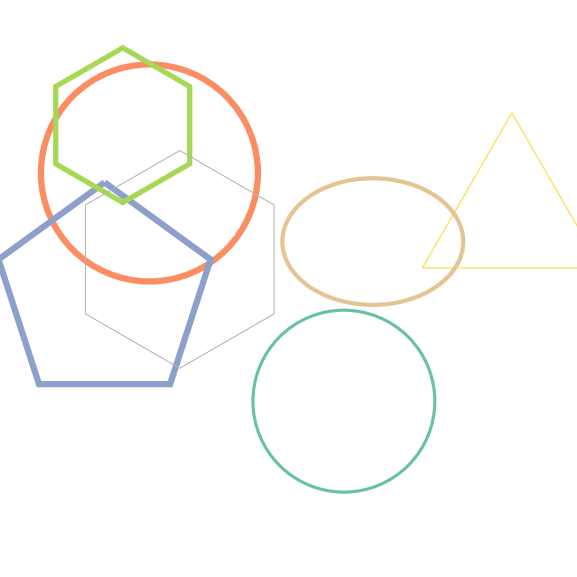[{"shape": "circle", "thickness": 1.5, "radius": 0.79, "center": [0.595, 0.304]}, {"shape": "circle", "thickness": 3, "radius": 0.94, "center": [0.259, 0.7]}, {"shape": "pentagon", "thickness": 3, "radius": 0.97, "center": [0.181, 0.49]}, {"shape": "hexagon", "thickness": 2.5, "radius": 0.67, "center": [0.212, 0.782]}, {"shape": "triangle", "thickness": 0.5, "radius": 0.89, "center": [0.886, 0.625]}, {"shape": "oval", "thickness": 2, "radius": 0.78, "center": [0.646, 0.581]}, {"shape": "hexagon", "thickness": 0.5, "radius": 0.94, "center": [0.311, 0.55]}]